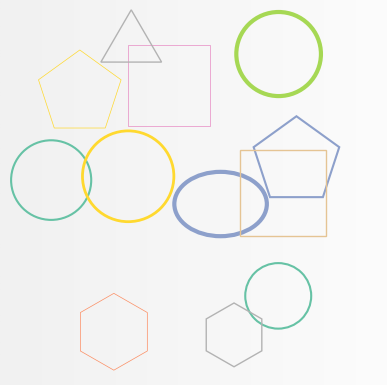[{"shape": "circle", "thickness": 1.5, "radius": 0.43, "center": [0.718, 0.232]}, {"shape": "circle", "thickness": 1.5, "radius": 0.52, "center": [0.132, 0.532]}, {"shape": "hexagon", "thickness": 0.5, "radius": 0.5, "center": [0.294, 0.138]}, {"shape": "pentagon", "thickness": 1.5, "radius": 0.58, "center": [0.765, 0.582]}, {"shape": "oval", "thickness": 3, "radius": 0.6, "center": [0.569, 0.47]}, {"shape": "square", "thickness": 0.5, "radius": 0.53, "center": [0.436, 0.778]}, {"shape": "circle", "thickness": 3, "radius": 0.55, "center": [0.719, 0.86]}, {"shape": "circle", "thickness": 2, "radius": 0.59, "center": [0.331, 0.542]}, {"shape": "pentagon", "thickness": 0.5, "radius": 0.56, "center": [0.206, 0.758]}, {"shape": "square", "thickness": 1, "radius": 0.56, "center": [0.73, 0.498]}, {"shape": "hexagon", "thickness": 1, "radius": 0.41, "center": [0.604, 0.13]}, {"shape": "triangle", "thickness": 1, "radius": 0.45, "center": [0.339, 0.884]}]